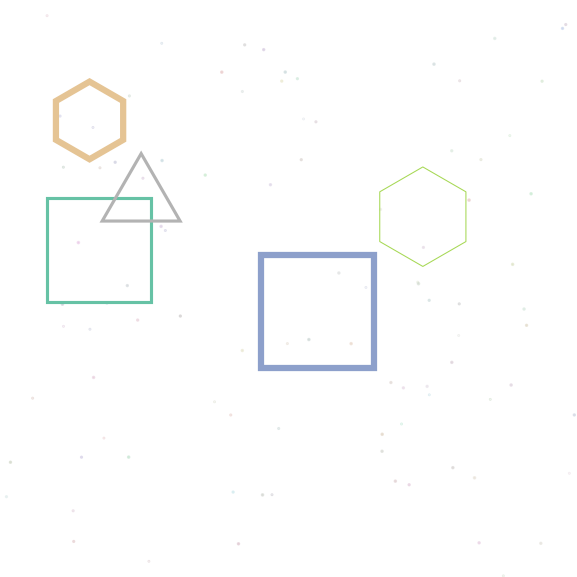[{"shape": "square", "thickness": 1.5, "radius": 0.45, "center": [0.171, 0.567]}, {"shape": "square", "thickness": 3, "radius": 0.49, "center": [0.55, 0.46]}, {"shape": "hexagon", "thickness": 0.5, "radius": 0.43, "center": [0.732, 0.624]}, {"shape": "hexagon", "thickness": 3, "radius": 0.34, "center": [0.155, 0.791]}, {"shape": "triangle", "thickness": 1.5, "radius": 0.39, "center": [0.244, 0.655]}]